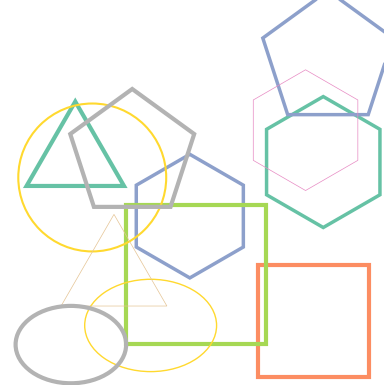[{"shape": "triangle", "thickness": 3, "radius": 0.73, "center": [0.196, 0.59]}, {"shape": "hexagon", "thickness": 2.5, "radius": 0.85, "center": [0.84, 0.579]}, {"shape": "square", "thickness": 3, "radius": 0.72, "center": [0.815, 0.166]}, {"shape": "hexagon", "thickness": 2.5, "radius": 0.8, "center": [0.493, 0.439]}, {"shape": "pentagon", "thickness": 2.5, "radius": 0.89, "center": [0.852, 0.846]}, {"shape": "hexagon", "thickness": 0.5, "radius": 0.78, "center": [0.794, 0.662]}, {"shape": "square", "thickness": 3, "radius": 0.91, "center": [0.509, 0.287]}, {"shape": "circle", "thickness": 1.5, "radius": 0.96, "center": [0.24, 0.539]}, {"shape": "oval", "thickness": 1, "radius": 0.86, "center": [0.391, 0.155]}, {"shape": "triangle", "thickness": 0.5, "radius": 0.79, "center": [0.296, 0.284]}, {"shape": "pentagon", "thickness": 3, "radius": 0.85, "center": [0.343, 0.6]}, {"shape": "oval", "thickness": 3, "radius": 0.72, "center": [0.184, 0.105]}]